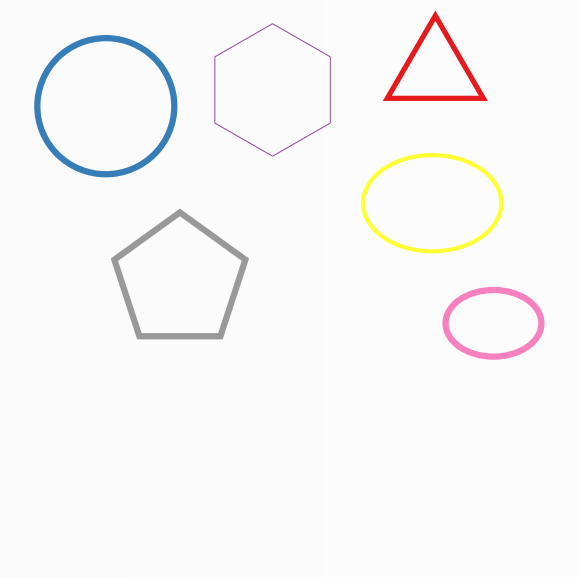[{"shape": "triangle", "thickness": 2.5, "radius": 0.48, "center": [0.749, 0.877]}, {"shape": "circle", "thickness": 3, "radius": 0.59, "center": [0.182, 0.815]}, {"shape": "hexagon", "thickness": 0.5, "radius": 0.57, "center": [0.469, 0.843]}, {"shape": "oval", "thickness": 2, "radius": 0.6, "center": [0.744, 0.647]}, {"shape": "oval", "thickness": 3, "radius": 0.41, "center": [0.849, 0.439]}, {"shape": "pentagon", "thickness": 3, "radius": 0.59, "center": [0.31, 0.513]}]